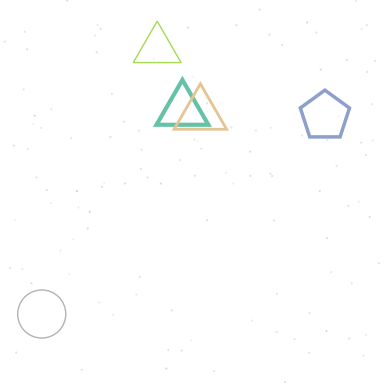[{"shape": "triangle", "thickness": 3, "radius": 0.39, "center": [0.474, 0.715]}, {"shape": "pentagon", "thickness": 2.5, "radius": 0.34, "center": [0.844, 0.699]}, {"shape": "triangle", "thickness": 1, "radius": 0.36, "center": [0.408, 0.873]}, {"shape": "triangle", "thickness": 2, "radius": 0.39, "center": [0.52, 0.704]}, {"shape": "circle", "thickness": 1, "radius": 0.31, "center": [0.108, 0.184]}]